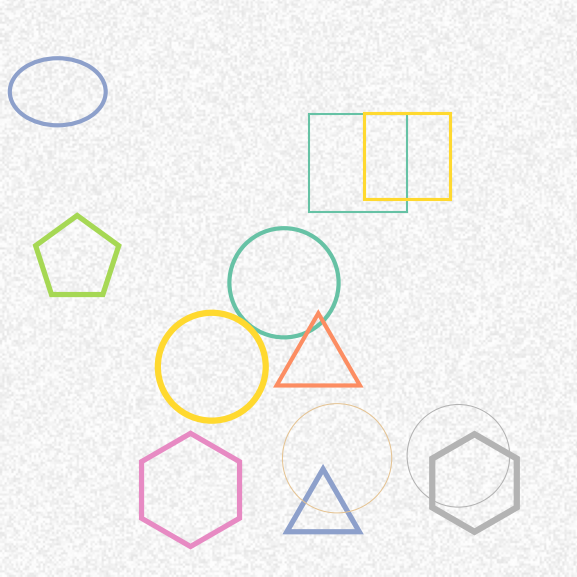[{"shape": "square", "thickness": 1, "radius": 0.43, "center": [0.62, 0.717]}, {"shape": "circle", "thickness": 2, "radius": 0.47, "center": [0.492, 0.509]}, {"shape": "triangle", "thickness": 2, "radius": 0.42, "center": [0.551, 0.373]}, {"shape": "oval", "thickness": 2, "radius": 0.42, "center": [0.1, 0.84]}, {"shape": "triangle", "thickness": 2.5, "radius": 0.36, "center": [0.559, 0.115]}, {"shape": "hexagon", "thickness": 2.5, "radius": 0.49, "center": [0.33, 0.151]}, {"shape": "pentagon", "thickness": 2.5, "radius": 0.38, "center": [0.134, 0.55]}, {"shape": "square", "thickness": 1.5, "radius": 0.37, "center": [0.704, 0.729]}, {"shape": "circle", "thickness": 3, "radius": 0.47, "center": [0.367, 0.364]}, {"shape": "circle", "thickness": 0.5, "radius": 0.47, "center": [0.584, 0.206]}, {"shape": "hexagon", "thickness": 3, "radius": 0.42, "center": [0.822, 0.163]}, {"shape": "circle", "thickness": 0.5, "radius": 0.44, "center": [0.794, 0.21]}]